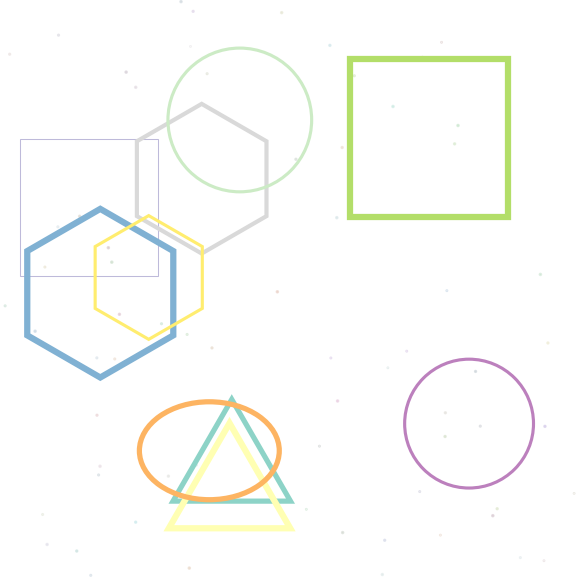[{"shape": "triangle", "thickness": 2.5, "radius": 0.59, "center": [0.401, 0.19]}, {"shape": "triangle", "thickness": 3, "radius": 0.61, "center": [0.397, 0.145]}, {"shape": "square", "thickness": 0.5, "radius": 0.59, "center": [0.154, 0.639]}, {"shape": "hexagon", "thickness": 3, "radius": 0.73, "center": [0.174, 0.491]}, {"shape": "oval", "thickness": 2.5, "radius": 0.61, "center": [0.362, 0.219]}, {"shape": "square", "thickness": 3, "radius": 0.69, "center": [0.743, 0.76]}, {"shape": "hexagon", "thickness": 2, "radius": 0.65, "center": [0.349, 0.69]}, {"shape": "circle", "thickness": 1.5, "radius": 0.56, "center": [0.812, 0.266]}, {"shape": "circle", "thickness": 1.5, "radius": 0.62, "center": [0.415, 0.791]}, {"shape": "hexagon", "thickness": 1.5, "radius": 0.54, "center": [0.258, 0.519]}]